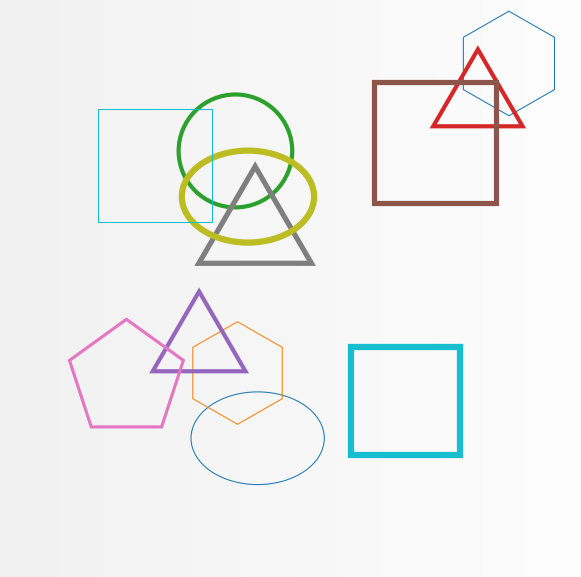[{"shape": "hexagon", "thickness": 0.5, "radius": 0.45, "center": [0.876, 0.889]}, {"shape": "oval", "thickness": 0.5, "radius": 0.57, "center": [0.443, 0.24]}, {"shape": "hexagon", "thickness": 0.5, "radius": 0.44, "center": [0.409, 0.353]}, {"shape": "circle", "thickness": 2, "radius": 0.49, "center": [0.405, 0.738]}, {"shape": "triangle", "thickness": 2, "radius": 0.44, "center": [0.822, 0.825]}, {"shape": "triangle", "thickness": 2, "radius": 0.46, "center": [0.343, 0.402]}, {"shape": "square", "thickness": 2.5, "radius": 0.53, "center": [0.748, 0.753]}, {"shape": "pentagon", "thickness": 1.5, "radius": 0.52, "center": [0.218, 0.343]}, {"shape": "triangle", "thickness": 2.5, "radius": 0.56, "center": [0.439, 0.599]}, {"shape": "oval", "thickness": 3, "radius": 0.57, "center": [0.427, 0.659]}, {"shape": "square", "thickness": 3, "radius": 0.47, "center": [0.697, 0.304]}, {"shape": "square", "thickness": 0.5, "radius": 0.49, "center": [0.267, 0.713]}]